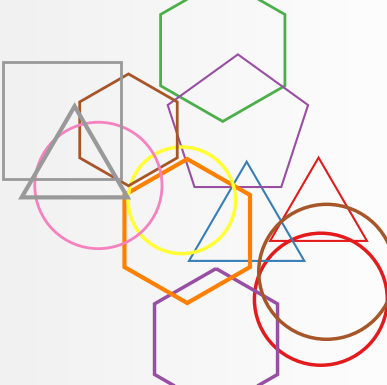[{"shape": "triangle", "thickness": 1.5, "radius": 0.72, "center": [0.822, 0.446]}, {"shape": "circle", "thickness": 2.5, "radius": 0.86, "center": [0.828, 0.223]}, {"shape": "triangle", "thickness": 1.5, "radius": 0.86, "center": [0.637, 0.408]}, {"shape": "hexagon", "thickness": 2, "radius": 0.93, "center": [0.575, 0.87]}, {"shape": "hexagon", "thickness": 2.5, "radius": 0.92, "center": [0.558, 0.119]}, {"shape": "pentagon", "thickness": 1.5, "radius": 0.95, "center": [0.614, 0.668]}, {"shape": "hexagon", "thickness": 3, "radius": 0.94, "center": [0.483, 0.4]}, {"shape": "circle", "thickness": 2.5, "radius": 0.69, "center": [0.469, 0.48]}, {"shape": "hexagon", "thickness": 2, "radius": 0.73, "center": [0.332, 0.663]}, {"shape": "circle", "thickness": 2.5, "radius": 0.88, "center": [0.843, 0.294]}, {"shape": "circle", "thickness": 2, "radius": 0.82, "center": [0.254, 0.518]}, {"shape": "triangle", "thickness": 3, "radius": 0.79, "center": [0.193, 0.566]}, {"shape": "square", "thickness": 2, "radius": 0.76, "center": [0.16, 0.687]}]